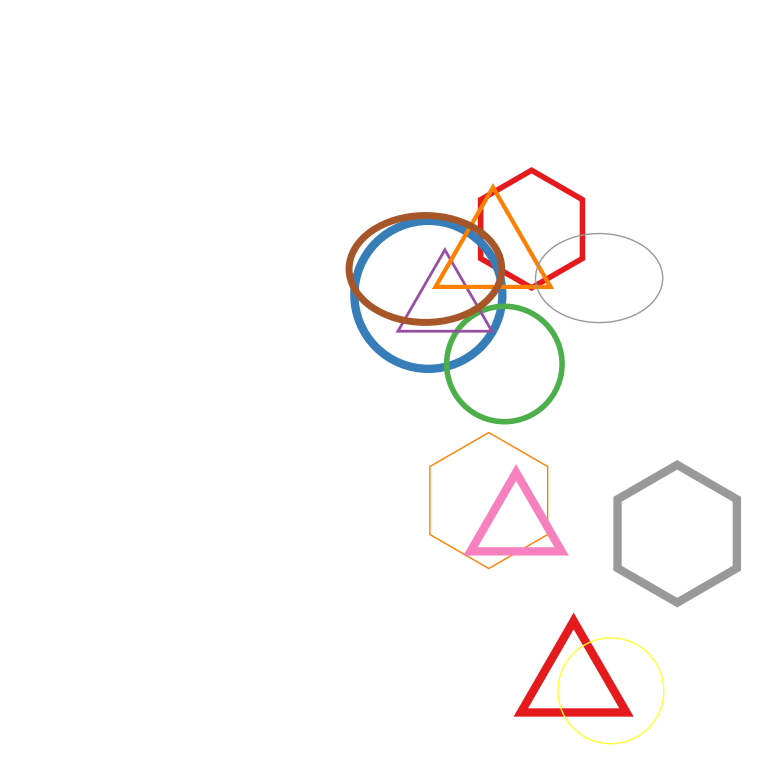[{"shape": "hexagon", "thickness": 2, "radius": 0.38, "center": [0.69, 0.703]}, {"shape": "triangle", "thickness": 3, "radius": 0.4, "center": [0.745, 0.114]}, {"shape": "circle", "thickness": 3, "radius": 0.48, "center": [0.556, 0.617]}, {"shape": "circle", "thickness": 2, "radius": 0.37, "center": [0.655, 0.527]}, {"shape": "triangle", "thickness": 1, "radius": 0.35, "center": [0.578, 0.605]}, {"shape": "triangle", "thickness": 1.5, "radius": 0.43, "center": [0.64, 0.671]}, {"shape": "hexagon", "thickness": 0.5, "radius": 0.44, "center": [0.635, 0.35]}, {"shape": "circle", "thickness": 0.5, "radius": 0.34, "center": [0.793, 0.103]}, {"shape": "oval", "thickness": 2.5, "radius": 0.5, "center": [0.552, 0.651]}, {"shape": "triangle", "thickness": 3, "radius": 0.34, "center": [0.67, 0.318]}, {"shape": "hexagon", "thickness": 3, "radius": 0.45, "center": [0.879, 0.307]}, {"shape": "oval", "thickness": 0.5, "radius": 0.41, "center": [0.778, 0.639]}]